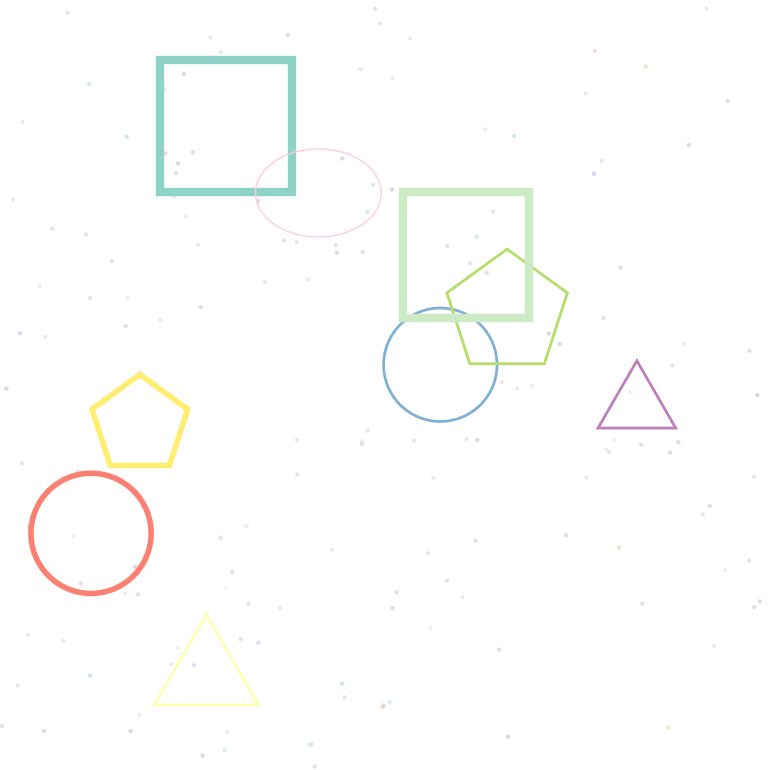[{"shape": "square", "thickness": 3, "radius": 0.43, "center": [0.294, 0.836]}, {"shape": "triangle", "thickness": 1, "radius": 0.39, "center": [0.268, 0.124]}, {"shape": "circle", "thickness": 2, "radius": 0.39, "center": [0.118, 0.307]}, {"shape": "circle", "thickness": 1, "radius": 0.37, "center": [0.572, 0.526]}, {"shape": "pentagon", "thickness": 1, "radius": 0.41, "center": [0.659, 0.594]}, {"shape": "oval", "thickness": 0.5, "radius": 0.41, "center": [0.414, 0.749]}, {"shape": "triangle", "thickness": 1, "radius": 0.29, "center": [0.827, 0.473]}, {"shape": "square", "thickness": 3, "radius": 0.41, "center": [0.605, 0.669]}, {"shape": "pentagon", "thickness": 2, "radius": 0.33, "center": [0.182, 0.448]}]